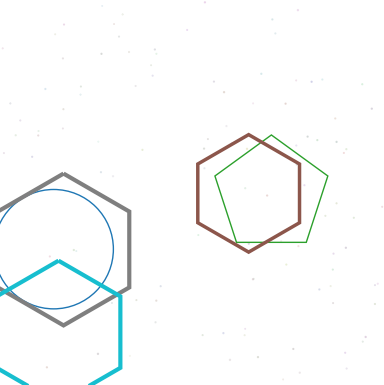[{"shape": "circle", "thickness": 1, "radius": 0.78, "center": [0.139, 0.353]}, {"shape": "pentagon", "thickness": 1, "radius": 0.77, "center": [0.705, 0.495]}, {"shape": "hexagon", "thickness": 2.5, "radius": 0.76, "center": [0.646, 0.498]}, {"shape": "hexagon", "thickness": 3, "radius": 0.99, "center": [0.165, 0.352]}, {"shape": "hexagon", "thickness": 3, "radius": 0.93, "center": [0.152, 0.137]}]